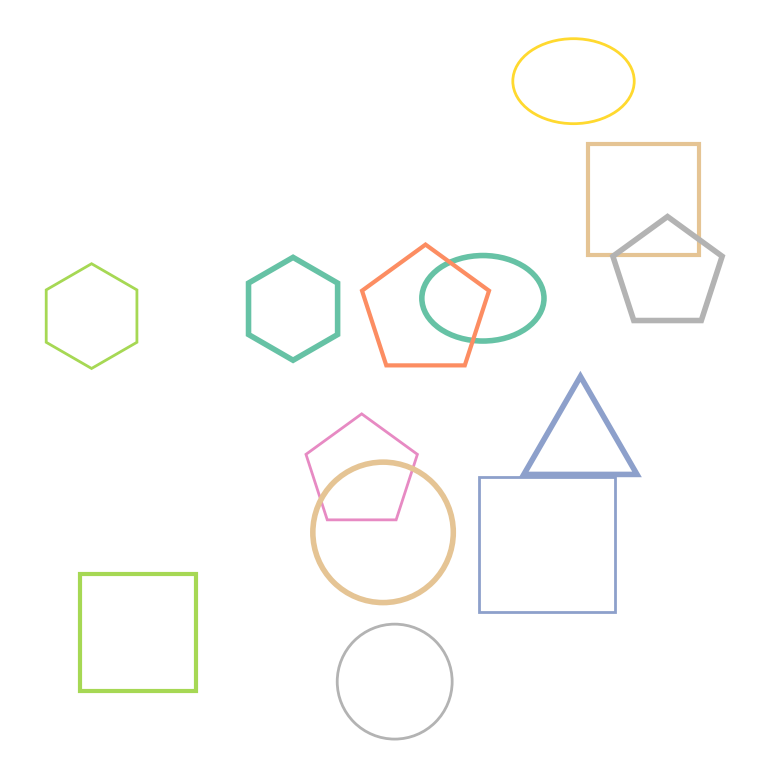[{"shape": "hexagon", "thickness": 2, "radius": 0.33, "center": [0.381, 0.599]}, {"shape": "oval", "thickness": 2, "radius": 0.4, "center": [0.627, 0.613]}, {"shape": "pentagon", "thickness": 1.5, "radius": 0.43, "center": [0.553, 0.596]}, {"shape": "triangle", "thickness": 2, "radius": 0.42, "center": [0.754, 0.426]}, {"shape": "square", "thickness": 1, "radius": 0.44, "center": [0.711, 0.293]}, {"shape": "pentagon", "thickness": 1, "radius": 0.38, "center": [0.47, 0.386]}, {"shape": "hexagon", "thickness": 1, "radius": 0.34, "center": [0.119, 0.589]}, {"shape": "square", "thickness": 1.5, "radius": 0.38, "center": [0.18, 0.179]}, {"shape": "oval", "thickness": 1, "radius": 0.39, "center": [0.745, 0.895]}, {"shape": "square", "thickness": 1.5, "radius": 0.36, "center": [0.836, 0.741]}, {"shape": "circle", "thickness": 2, "radius": 0.46, "center": [0.497, 0.309]}, {"shape": "pentagon", "thickness": 2, "radius": 0.37, "center": [0.867, 0.644]}, {"shape": "circle", "thickness": 1, "radius": 0.37, "center": [0.513, 0.115]}]